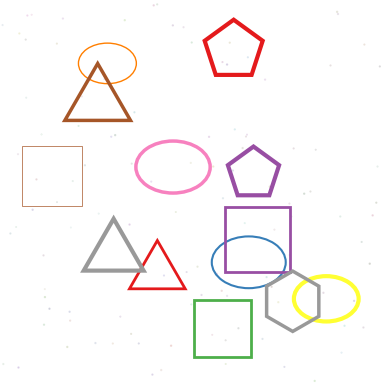[{"shape": "pentagon", "thickness": 3, "radius": 0.4, "center": [0.607, 0.87]}, {"shape": "triangle", "thickness": 2, "radius": 0.42, "center": [0.409, 0.292]}, {"shape": "oval", "thickness": 1.5, "radius": 0.48, "center": [0.646, 0.319]}, {"shape": "square", "thickness": 2, "radius": 0.37, "center": [0.577, 0.146]}, {"shape": "square", "thickness": 2, "radius": 0.42, "center": [0.669, 0.377]}, {"shape": "pentagon", "thickness": 3, "radius": 0.35, "center": [0.658, 0.549]}, {"shape": "oval", "thickness": 1, "radius": 0.38, "center": [0.279, 0.835]}, {"shape": "oval", "thickness": 3, "radius": 0.42, "center": [0.847, 0.224]}, {"shape": "square", "thickness": 0.5, "radius": 0.39, "center": [0.134, 0.542]}, {"shape": "triangle", "thickness": 2.5, "radius": 0.49, "center": [0.254, 0.736]}, {"shape": "oval", "thickness": 2.5, "radius": 0.48, "center": [0.449, 0.566]}, {"shape": "triangle", "thickness": 3, "radius": 0.45, "center": [0.295, 0.342]}, {"shape": "hexagon", "thickness": 2.5, "radius": 0.39, "center": [0.76, 0.217]}]